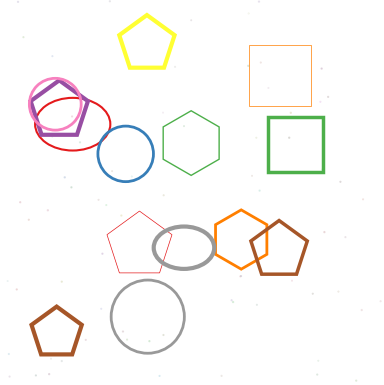[{"shape": "oval", "thickness": 1.5, "radius": 0.49, "center": [0.189, 0.677]}, {"shape": "pentagon", "thickness": 0.5, "radius": 0.44, "center": [0.362, 0.363]}, {"shape": "circle", "thickness": 2, "radius": 0.36, "center": [0.326, 0.6]}, {"shape": "square", "thickness": 2.5, "radius": 0.36, "center": [0.768, 0.626]}, {"shape": "hexagon", "thickness": 1, "radius": 0.42, "center": [0.497, 0.628]}, {"shape": "pentagon", "thickness": 3, "radius": 0.39, "center": [0.154, 0.713]}, {"shape": "square", "thickness": 0.5, "radius": 0.4, "center": [0.728, 0.804]}, {"shape": "hexagon", "thickness": 2, "radius": 0.38, "center": [0.627, 0.378]}, {"shape": "pentagon", "thickness": 3, "radius": 0.38, "center": [0.382, 0.885]}, {"shape": "pentagon", "thickness": 2.5, "radius": 0.39, "center": [0.725, 0.35]}, {"shape": "pentagon", "thickness": 3, "radius": 0.34, "center": [0.147, 0.135]}, {"shape": "circle", "thickness": 2, "radius": 0.34, "center": [0.144, 0.729]}, {"shape": "circle", "thickness": 2, "radius": 0.48, "center": [0.384, 0.178]}, {"shape": "oval", "thickness": 3, "radius": 0.39, "center": [0.478, 0.357]}]